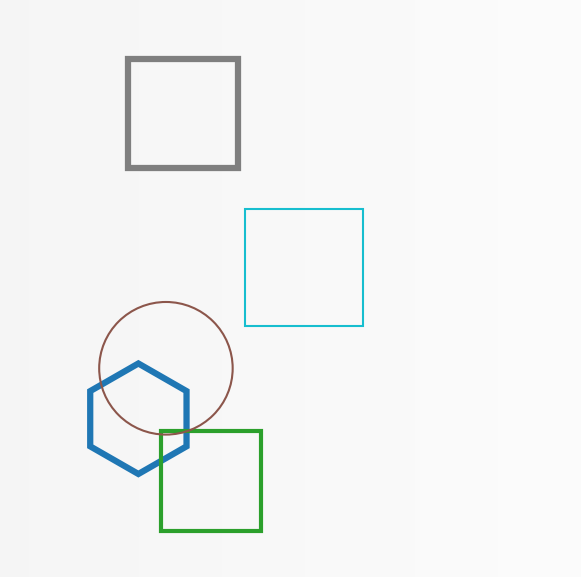[{"shape": "hexagon", "thickness": 3, "radius": 0.48, "center": [0.238, 0.274]}, {"shape": "square", "thickness": 2, "radius": 0.43, "center": [0.364, 0.167]}, {"shape": "circle", "thickness": 1, "radius": 0.57, "center": [0.285, 0.361]}, {"shape": "square", "thickness": 3, "radius": 0.47, "center": [0.315, 0.803]}, {"shape": "square", "thickness": 1, "radius": 0.5, "center": [0.523, 0.536]}]